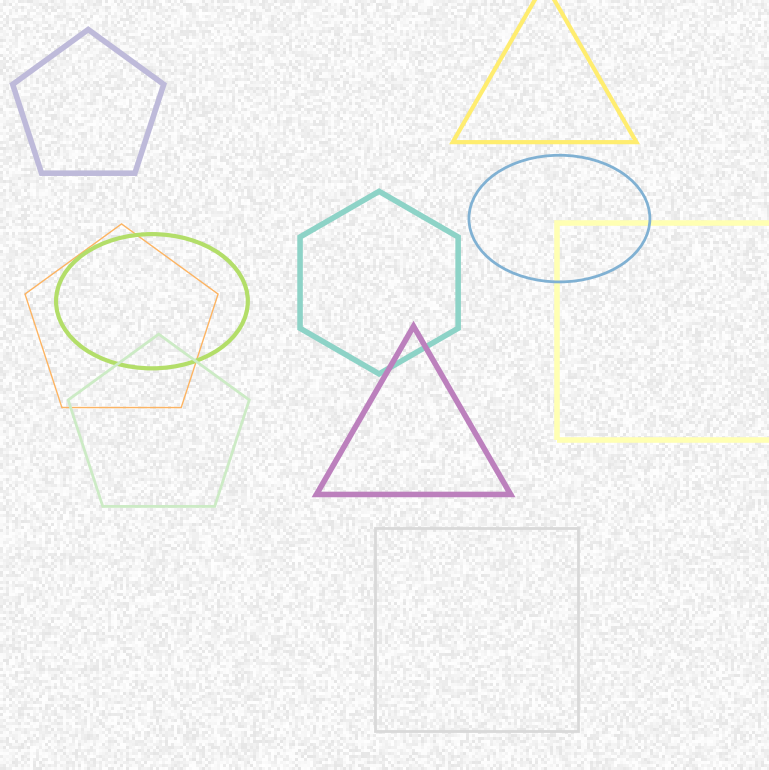[{"shape": "hexagon", "thickness": 2, "radius": 0.59, "center": [0.492, 0.633]}, {"shape": "square", "thickness": 2, "radius": 0.7, "center": [0.864, 0.569]}, {"shape": "pentagon", "thickness": 2, "radius": 0.52, "center": [0.115, 0.859]}, {"shape": "oval", "thickness": 1, "radius": 0.59, "center": [0.727, 0.716]}, {"shape": "pentagon", "thickness": 0.5, "radius": 0.66, "center": [0.158, 0.577]}, {"shape": "oval", "thickness": 1.5, "radius": 0.62, "center": [0.197, 0.609]}, {"shape": "square", "thickness": 1, "radius": 0.66, "center": [0.619, 0.182]}, {"shape": "triangle", "thickness": 2, "radius": 0.73, "center": [0.537, 0.431]}, {"shape": "pentagon", "thickness": 1, "radius": 0.62, "center": [0.206, 0.442]}, {"shape": "triangle", "thickness": 1.5, "radius": 0.69, "center": [0.707, 0.884]}]